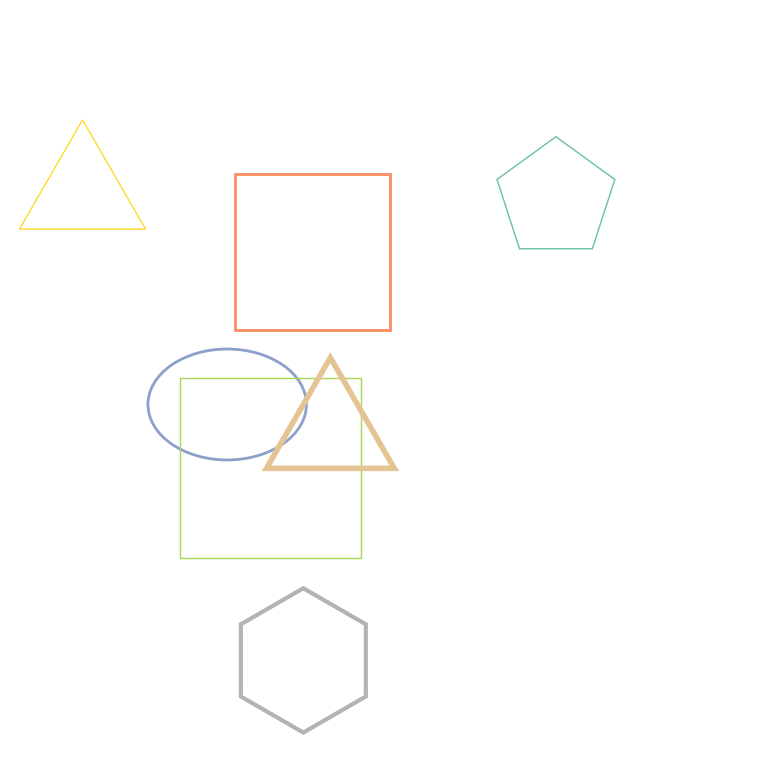[{"shape": "pentagon", "thickness": 0.5, "radius": 0.4, "center": [0.722, 0.742]}, {"shape": "square", "thickness": 1, "radius": 0.51, "center": [0.406, 0.673]}, {"shape": "oval", "thickness": 1, "radius": 0.51, "center": [0.295, 0.475]}, {"shape": "square", "thickness": 0.5, "radius": 0.59, "center": [0.351, 0.392]}, {"shape": "triangle", "thickness": 0.5, "radius": 0.47, "center": [0.107, 0.75]}, {"shape": "triangle", "thickness": 2, "radius": 0.48, "center": [0.429, 0.44]}, {"shape": "hexagon", "thickness": 1.5, "radius": 0.47, "center": [0.394, 0.142]}]